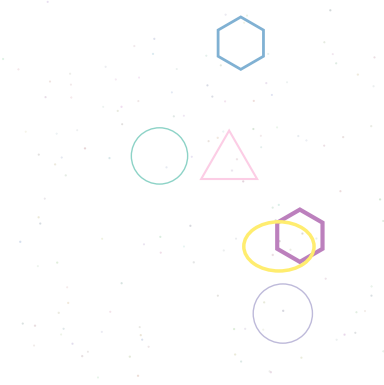[{"shape": "circle", "thickness": 1, "radius": 0.37, "center": [0.414, 0.595]}, {"shape": "circle", "thickness": 1, "radius": 0.38, "center": [0.735, 0.186]}, {"shape": "hexagon", "thickness": 2, "radius": 0.34, "center": [0.625, 0.888]}, {"shape": "triangle", "thickness": 1.5, "radius": 0.42, "center": [0.595, 0.577]}, {"shape": "hexagon", "thickness": 3, "radius": 0.34, "center": [0.779, 0.388]}, {"shape": "oval", "thickness": 2.5, "radius": 0.46, "center": [0.724, 0.36]}]